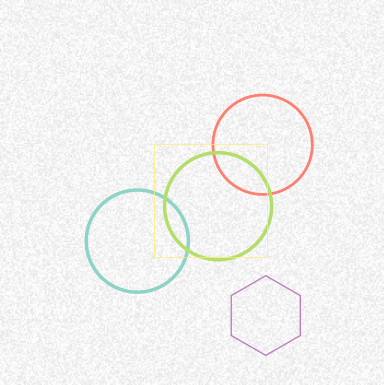[{"shape": "circle", "thickness": 2.5, "radius": 0.66, "center": [0.357, 0.374]}, {"shape": "circle", "thickness": 2, "radius": 0.65, "center": [0.682, 0.624]}, {"shape": "circle", "thickness": 2.5, "radius": 0.7, "center": [0.567, 0.464]}, {"shape": "hexagon", "thickness": 1, "radius": 0.52, "center": [0.69, 0.18]}, {"shape": "square", "thickness": 0.5, "radius": 0.73, "center": [0.547, 0.48]}]